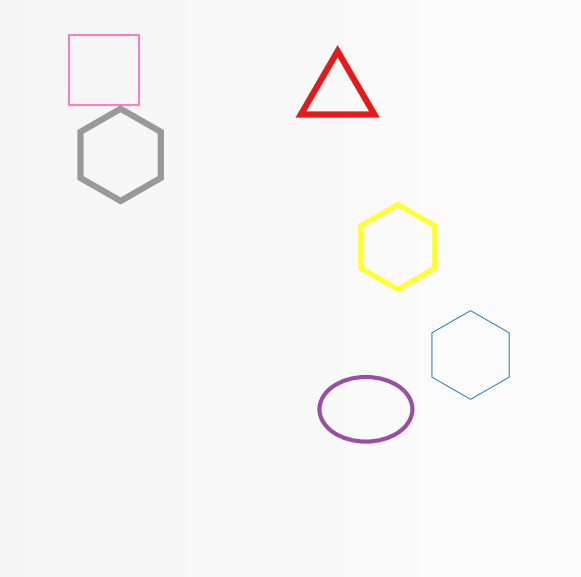[{"shape": "triangle", "thickness": 3, "radius": 0.37, "center": [0.581, 0.837]}, {"shape": "hexagon", "thickness": 0.5, "radius": 0.38, "center": [0.81, 0.384]}, {"shape": "oval", "thickness": 2, "radius": 0.4, "center": [0.63, 0.29]}, {"shape": "hexagon", "thickness": 2.5, "radius": 0.37, "center": [0.684, 0.572]}, {"shape": "square", "thickness": 1, "radius": 0.3, "center": [0.179, 0.879]}, {"shape": "hexagon", "thickness": 3, "radius": 0.4, "center": [0.208, 0.731]}]